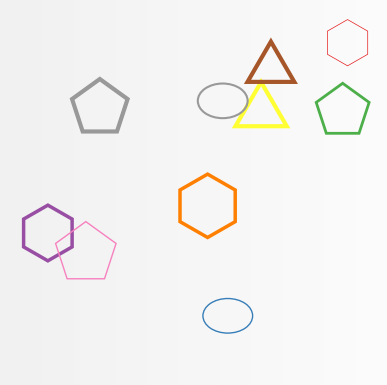[{"shape": "hexagon", "thickness": 0.5, "radius": 0.3, "center": [0.897, 0.889]}, {"shape": "oval", "thickness": 1, "radius": 0.32, "center": [0.588, 0.18]}, {"shape": "pentagon", "thickness": 2, "radius": 0.36, "center": [0.884, 0.712]}, {"shape": "hexagon", "thickness": 2.5, "radius": 0.36, "center": [0.124, 0.395]}, {"shape": "hexagon", "thickness": 2.5, "radius": 0.41, "center": [0.536, 0.465]}, {"shape": "triangle", "thickness": 3, "radius": 0.38, "center": [0.674, 0.71]}, {"shape": "triangle", "thickness": 3, "radius": 0.35, "center": [0.699, 0.822]}, {"shape": "pentagon", "thickness": 1, "radius": 0.41, "center": [0.221, 0.342]}, {"shape": "pentagon", "thickness": 3, "radius": 0.38, "center": [0.258, 0.719]}, {"shape": "oval", "thickness": 1.5, "radius": 0.32, "center": [0.575, 0.738]}]